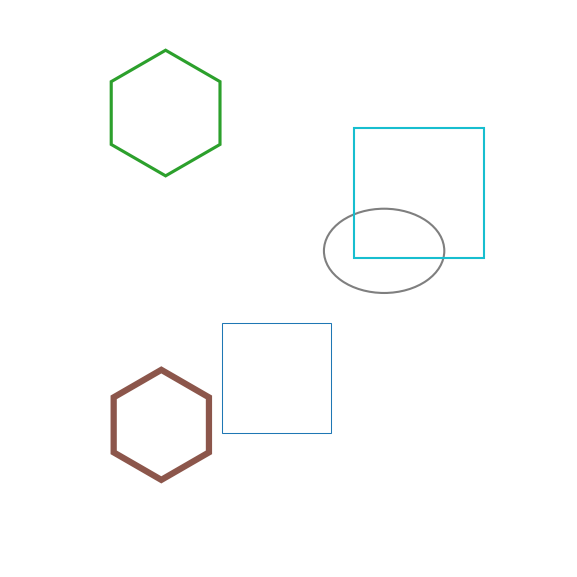[{"shape": "square", "thickness": 0.5, "radius": 0.48, "center": [0.479, 0.345]}, {"shape": "hexagon", "thickness": 1.5, "radius": 0.54, "center": [0.287, 0.803]}, {"shape": "hexagon", "thickness": 3, "radius": 0.48, "center": [0.279, 0.263]}, {"shape": "oval", "thickness": 1, "radius": 0.52, "center": [0.665, 0.565]}, {"shape": "square", "thickness": 1, "radius": 0.56, "center": [0.726, 0.666]}]